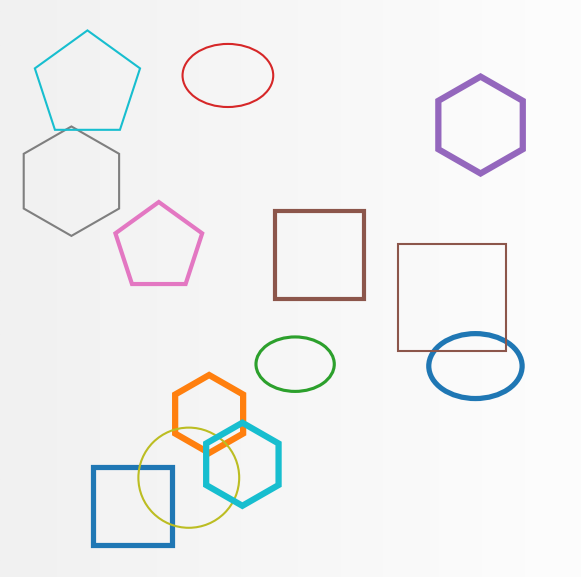[{"shape": "square", "thickness": 2.5, "radius": 0.34, "center": [0.228, 0.123]}, {"shape": "oval", "thickness": 2.5, "radius": 0.4, "center": [0.818, 0.365]}, {"shape": "hexagon", "thickness": 3, "radius": 0.34, "center": [0.36, 0.282]}, {"shape": "oval", "thickness": 1.5, "radius": 0.34, "center": [0.508, 0.369]}, {"shape": "oval", "thickness": 1, "radius": 0.39, "center": [0.392, 0.868]}, {"shape": "hexagon", "thickness": 3, "radius": 0.42, "center": [0.827, 0.783]}, {"shape": "square", "thickness": 1, "radius": 0.46, "center": [0.778, 0.484]}, {"shape": "square", "thickness": 2, "radius": 0.38, "center": [0.55, 0.557]}, {"shape": "pentagon", "thickness": 2, "radius": 0.39, "center": [0.273, 0.571]}, {"shape": "hexagon", "thickness": 1, "radius": 0.47, "center": [0.123, 0.685]}, {"shape": "circle", "thickness": 1, "radius": 0.43, "center": [0.325, 0.172]}, {"shape": "pentagon", "thickness": 1, "radius": 0.48, "center": [0.15, 0.851]}, {"shape": "hexagon", "thickness": 3, "radius": 0.36, "center": [0.417, 0.195]}]